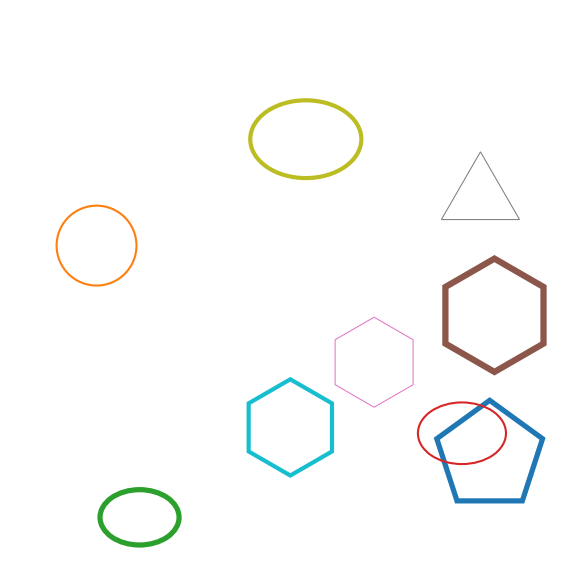[{"shape": "pentagon", "thickness": 2.5, "radius": 0.48, "center": [0.848, 0.21]}, {"shape": "circle", "thickness": 1, "radius": 0.35, "center": [0.167, 0.574]}, {"shape": "oval", "thickness": 2.5, "radius": 0.34, "center": [0.242, 0.103]}, {"shape": "oval", "thickness": 1, "radius": 0.38, "center": [0.8, 0.249]}, {"shape": "hexagon", "thickness": 3, "radius": 0.49, "center": [0.856, 0.453]}, {"shape": "hexagon", "thickness": 0.5, "radius": 0.39, "center": [0.648, 0.372]}, {"shape": "triangle", "thickness": 0.5, "radius": 0.39, "center": [0.832, 0.658]}, {"shape": "oval", "thickness": 2, "radius": 0.48, "center": [0.53, 0.758]}, {"shape": "hexagon", "thickness": 2, "radius": 0.42, "center": [0.503, 0.259]}]